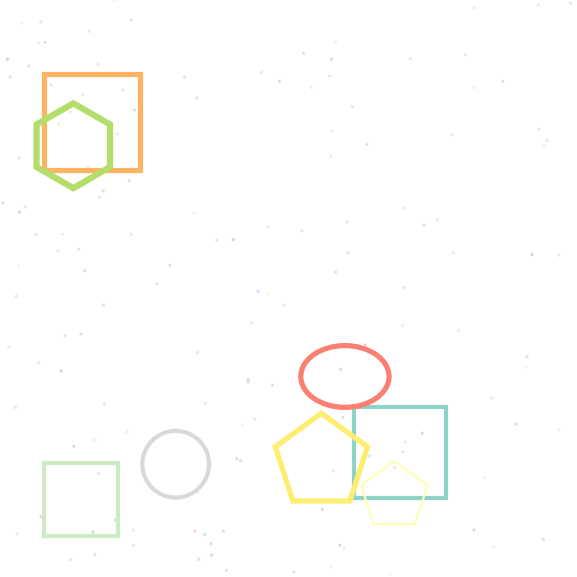[{"shape": "square", "thickness": 2, "radius": 0.4, "center": [0.693, 0.215]}, {"shape": "pentagon", "thickness": 1, "radius": 0.3, "center": [0.683, 0.14]}, {"shape": "oval", "thickness": 2.5, "radius": 0.38, "center": [0.597, 0.347]}, {"shape": "square", "thickness": 2.5, "radius": 0.41, "center": [0.159, 0.788]}, {"shape": "hexagon", "thickness": 3, "radius": 0.37, "center": [0.127, 0.747]}, {"shape": "circle", "thickness": 2, "radius": 0.29, "center": [0.304, 0.195]}, {"shape": "square", "thickness": 2, "radius": 0.32, "center": [0.14, 0.134]}, {"shape": "pentagon", "thickness": 2.5, "radius": 0.42, "center": [0.557, 0.2]}]